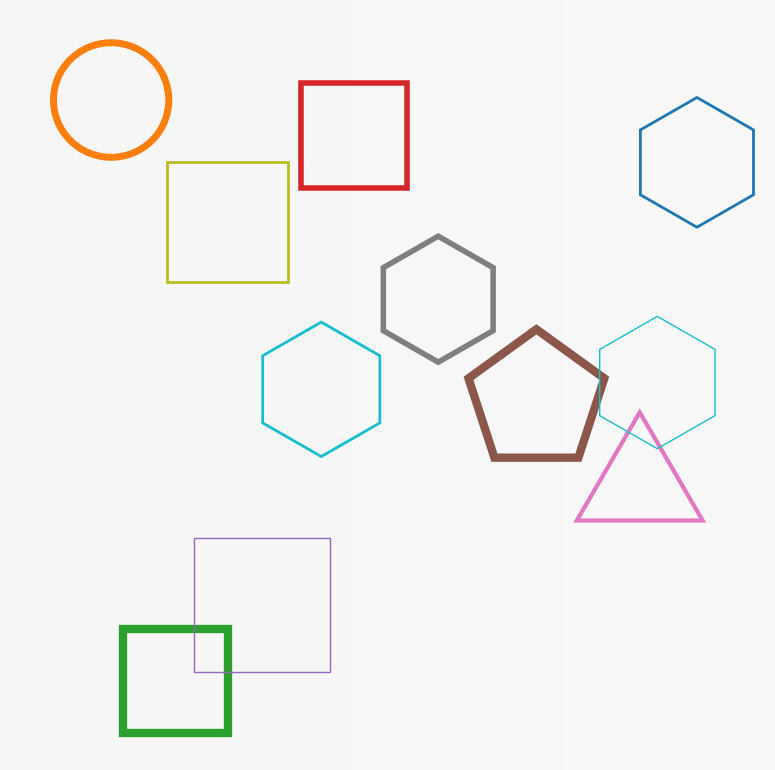[{"shape": "hexagon", "thickness": 1, "radius": 0.42, "center": [0.899, 0.789]}, {"shape": "circle", "thickness": 2.5, "radius": 0.37, "center": [0.143, 0.87]}, {"shape": "square", "thickness": 3, "radius": 0.34, "center": [0.226, 0.116]}, {"shape": "square", "thickness": 2, "radius": 0.34, "center": [0.457, 0.824]}, {"shape": "square", "thickness": 0.5, "radius": 0.44, "center": [0.338, 0.214]}, {"shape": "pentagon", "thickness": 3, "radius": 0.46, "center": [0.692, 0.48]}, {"shape": "triangle", "thickness": 1.5, "radius": 0.47, "center": [0.825, 0.371]}, {"shape": "hexagon", "thickness": 2, "radius": 0.41, "center": [0.565, 0.611]}, {"shape": "square", "thickness": 1, "radius": 0.39, "center": [0.293, 0.712]}, {"shape": "hexagon", "thickness": 1, "radius": 0.44, "center": [0.415, 0.494]}, {"shape": "hexagon", "thickness": 0.5, "radius": 0.43, "center": [0.848, 0.503]}]